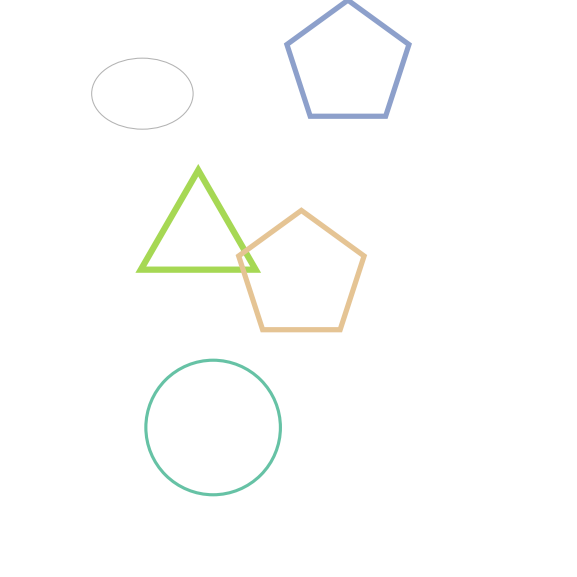[{"shape": "circle", "thickness": 1.5, "radius": 0.58, "center": [0.369, 0.259]}, {"shape": "pentagon", "thickness": 2.5, "radius": 0.56, "center": [0.602, 0.888]}, {"shape": "triangle", "thickness": 3, "radius": 0.57, "center": [0.343, 0.59]}, {"shape": "pentagon", "thickness": 2.5, "radius": 0.57, "center": [0.522, 0.521]}, {"shape": "oval", "thickness": 0.5, "radius": 0.44, "center": [0.247, 0.837]}]